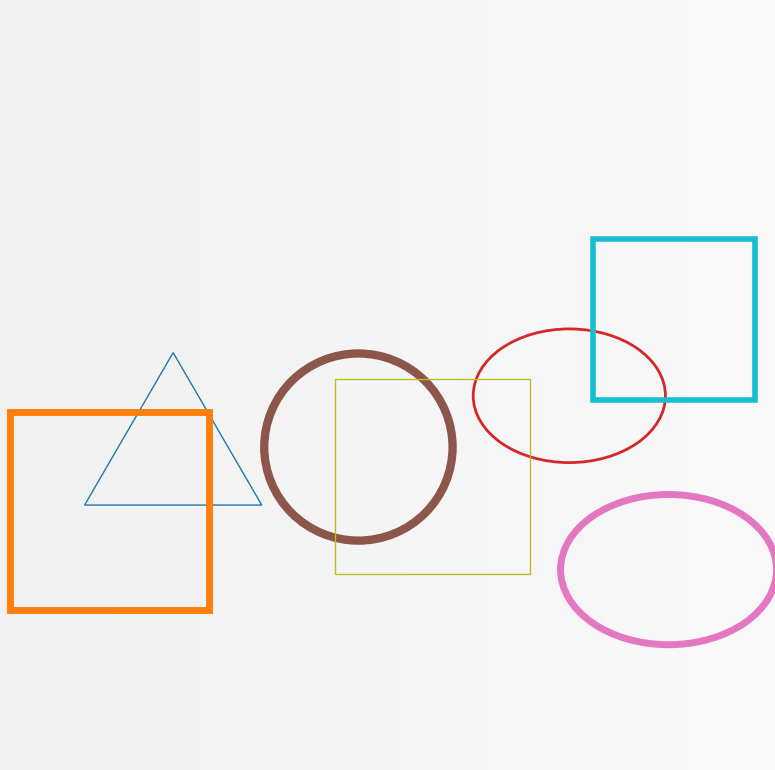[{"shape": "triangle", "thickness": 0.5, "radius": 0.66, "center": [0.223, 0.41]}, {"shape": "square", "thickness": 2.5, "radius": 0.64, "center": [0.141, 0.336]}, {"shape": "oval", "thickness": 1, "radius": 0.62, "center": [0.735, 0.486]}, {"shape": "circle", "thickness": 3, "radius": 0.61, "center": [0.462, 0.419]}, {"shape": "oval", "thickness": 2.5, "radius": 0.7, "center": [0.863, 0.26]}, {"shape": "square", "thickness": 0.5, "radius": 0.63, "center": [0.558, 0.381]}, {"shape": "square", "thickness": 2, "radius": 0.52, "center": [0.87, 0.585]}]